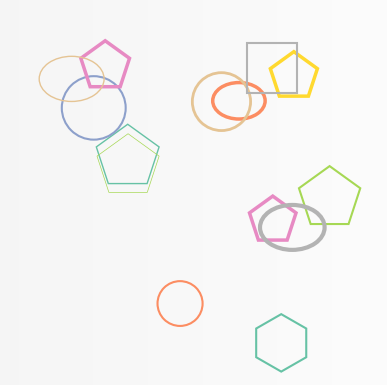[{"shape": "pentagon", "thickness": 1, "radius": 0.43, "center": [0.33, 0.592]}, {"shape": "hexagon", "thickness": 1.5, "radius": 0.37, "center": [0.726, 0.109]}, {"shape": "circle", "thickness": 1.5, "radius": 0.29, "center": [0.465, 0.212]}, {"shape": "oval", "thickness": 2.5, "radius": 0.34, "center": [0.617, 0.738]}, {"shape": "circle", "thickness": 1.5, "radius": 0.41, "center": [0.242, 0.72]}, {"shape": "pentagon", "thickness": 2.5, "radius": 0.32, "center": [0.704, 0.428]}, {"shape": "pentagon", "thickness": 2.5, "radius": 0.33, "center": [0.271, 0.828]}, {"shape": "pentagon", "thickness": 1.5, "radius": 0.42, "center": [0.851, 0.485]}, {"shape": "pentagon", "thickness": 0.5, "radius": 0.42, "center": [0.33, 0.568]}, {"shape": "pentagon", "thickness": 2.5, "radius": 0.32, "center": [0.758, 0.802]}, {"shape": "oval", "thickness": 1, "radius": 0.42, "center": [0.185, 0.795]}, {"shape": "circle", "thickness": 2, "radius": 0.38, "center": [0.572, 0.736]}, {"shape": "oval", "thickness": 3, "radius": 0.42, "center": [0.754, 0.409]}, {"shape": "square", "thickness": 1.5, "radius": 0.32, "center": [0.701, 0.824]}]